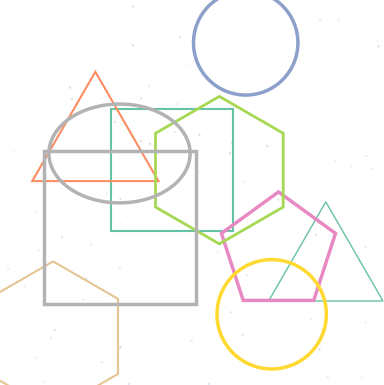[{"shape": "triangle", "thickness": 1, "radius": 0.86, "center": [0.846, 0.304]}, {"shape": "square", "thickness": 1.5, "radius": 0.79, "center": [0.447, 0.559]}, {"shape": "triangle", "thickness": 1.5, "radius": 0.95, "center": [0.248, 0.624]}, {"shape": "circle", "thickness": 2.5, "radius": 0.68, "center": [0.638, 0.889]}, {"shape": "pentagon", "thickness": 2.5, "radius": 0.78, "center": [0.723, 0.346]}, {"shape": "hexagon", "thickness": 2, "radius": 0.96, "center": [0.57, 0.558]}, {"shape": "circle", "thickness": 2.5, "radius": 0.71, "center": [0.706, 0.184]}, {"shape": "hexagon", "thickness": 1.5, "radius": 0.97, "center": [0.138, 0.126]}, {"shape": "oval", "thickness": 2.5, "radius": 0.92, "center": [0.31, 0.601]}, {"shape": "square", "thickness": 2.5, "radius": 0.99, "center": [0.311, 0.409]}]